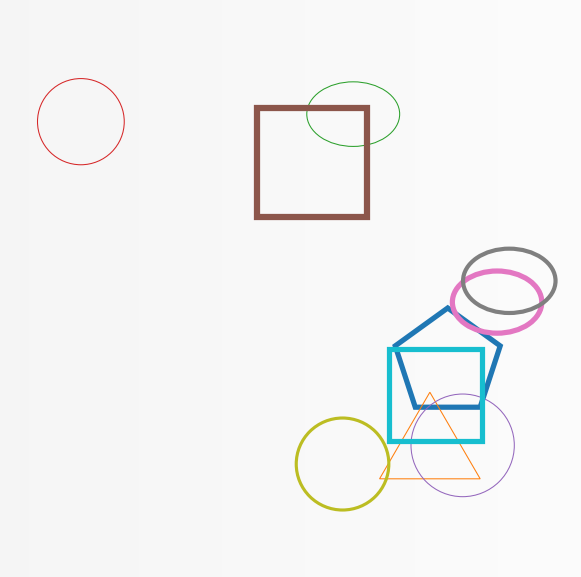[{"shape": "pentagon", "thickness": 2.5, "radius": 0.47, "center": [0.77, 0.371]}, {"shape": "triangle", "thickness": 0.5, "radius": 0.5, "center": [0.74, 0.22]}, {"shape": "oval", "thickness": 0.5, "radius": 0.4, "center": [0.608, 0.802]}, {"shape": "circle", "thickness": 0.5, "radius": 0.37, "center": [0.139, 0.788]}, {"shape": "circle", "thickness": 0.5, "radius": 0.44, "center": [0.796, 0.228]}, {"shape": "square", "thickness": 3, "radius": 0.47, "center": [0.537, 0.718]}, {"shape": "oval", "thickness": 2.5, "radius": 0.38, "center": [0.855, 0.476]}, {"shape": "oval", "thickness": 2, "radius": 0.4, "center": [0.876, 0.513]}, {"shape": "circle", "thickness": 1.5, "radius": 0.4, "center": [0.589, 0.196]}, {"shape": "square", "thickness": 2.5, "radius": 0.4, "center": [0.749, 0.314]}]